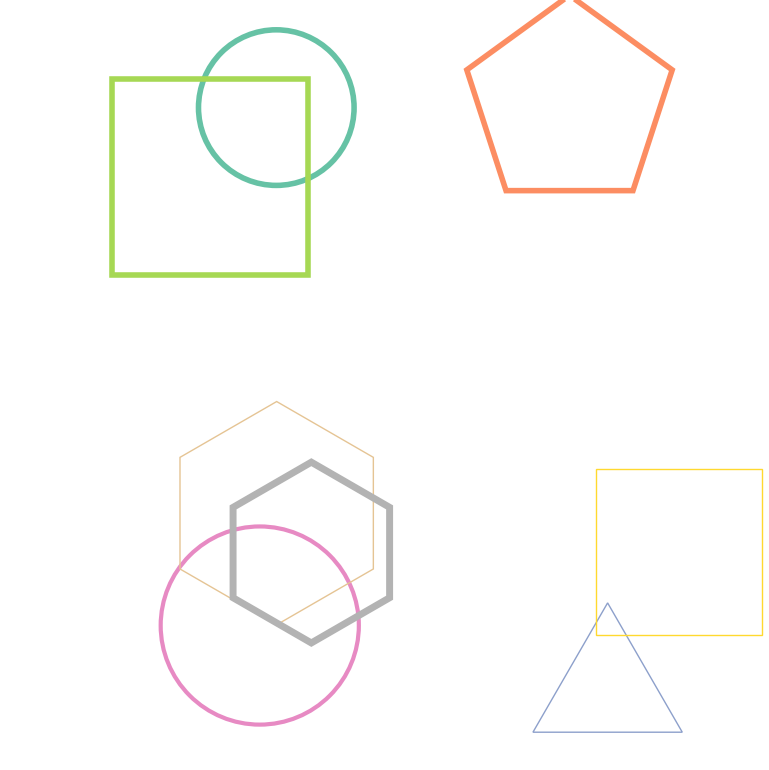[{"shape": "circle", "thickness": 2, "radius": 0.51, "center": [0.359, 0.86]}, {"shape": "pentagon", "thickness": 2, "radius": 0.7, "center": [0.74, 0.866]}, {"shape": "triangle", "thickness": 0.5, "radius": 0.56, "center": [0.789, 0.105]}, {"shape": "circle", "thickness": 1.5, "radius": 0.64, "center": [0.337, 0.188]}, {"shape": "square", "thickness": 2, "radius": 0.64, "center": [0.272, 0.771]}, {"shape": "square", "thickness": 0.5, "radius": 0.54, "center": [0.881, 0.283]}, {"shape": "hexagon", "thickness": 0.5, "radius": 0.72, "center": [0.359, 0.334]}, {"shape": "hexagon", "thickness": 2.5, "radius": 0.59, "center": [0.404, 0.282]}]